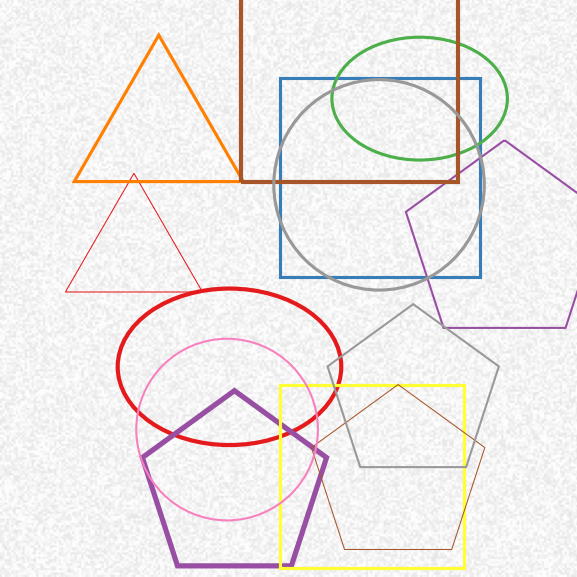[{"shape": "triangle", "thickness": 0.5, "radius": 0.69, "center": [0.232, 0.562]}, {"shape": "oval", "thickness": 2, "radius": 0.97, "center": [0.397, 0.364]}, {"shape": "square", "thickness": 1.5, "radius": 0.86, "center": [0.658, 0.692]}, {"shape": "oval", "thickness": 1.5, "radius": 0.76, "center": [0.727, 0.828]}, {"shape": "pentagon", "thickness": 1, "radius": 0.9, "center": [0.874, 0.577]}, {"shape": "pentagon", "thickness": 2.5, "radius": 0.84, "center": [0.406, 0.155]}, {"shape": "triangle", "thickness": 1.5, "radius": 0.85, "center": [0.275, 0.769]}, {"shape": "square", "thickness": 1.5, "radius": 0.79, "center": [0.644, 0.174]}, {"shape": "square", "thickness": 2, "radius": 0.94, "center": [0.605, 0.872]}, {"shape": "pentagon", "thickness": 0.5, "radius": 0.79, "center": [0.689, 0.175]}, {"shape": "circle", "thickness": 1, "radius": 0.79, "center": [0.393, 0.255]}, {"shape": "circle", "thickness": 1.5, "radius": 0.91, "center": [0.656, 0.679]}, {"shape": "pentagon", "thickness": 1, "radius": 0.78, "center": [0.715, 0.316]}]